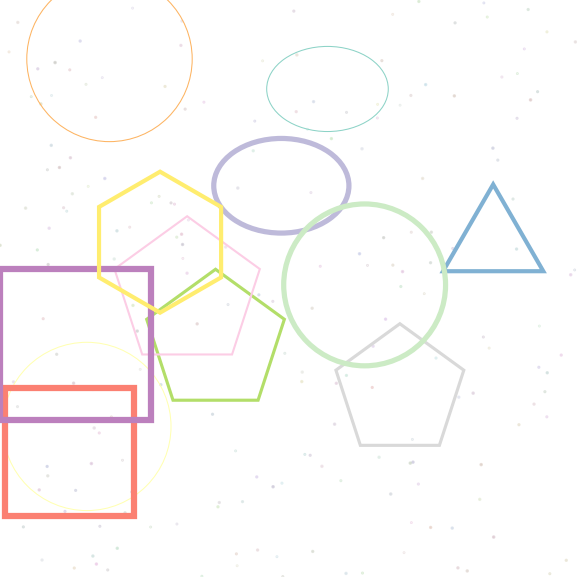[{"shape": "oval", "thickness": 0.5, "radius": 0.53, "center": [0.567, 0.845]}, {"shape": "circle", "thickness": 0.5, "radius": 0.73, "center": [0.15, 0.261]}, {"shape": "oval", "thickness": 2.5, "radius": 0.59, "center": [0.487, 0.677]}, {"shape": "square", "thickness": 3, "radius": 0.56, "center": [0.121, 0.216]}, {"shape": "triangle", "thickness": 2, "radius": 0.5, "center": [0.854, 0.58]}, {"shape": "circle", "thickness": 0.5, "radius": 0.72, "center": [0.19, 0.897]}, {"shape": "pentagon", "thickness": 1.5, "radius": 0.63, "center": [0.373, 0.408]}, {"shape": "pentagon", "thickness": 1, "radius": 0.66, "center": [0.324, 0.492]}, {"shape": "pentagon", "thickness": 1.5, "radius": 0.58, "center": [0.692, 0.322]}, {"shape": "square", "thickness": 3, "radius": 0.65, "center": [0.131, 0.403]}, {"shape": "circle", "thickness": 2.5, "radius": 0.7, "center": [0.631, 0.506]}, {"shape": "hexagon", "thickness": 2, "radius": 0.61, "center": [0.277, 0.58]}]